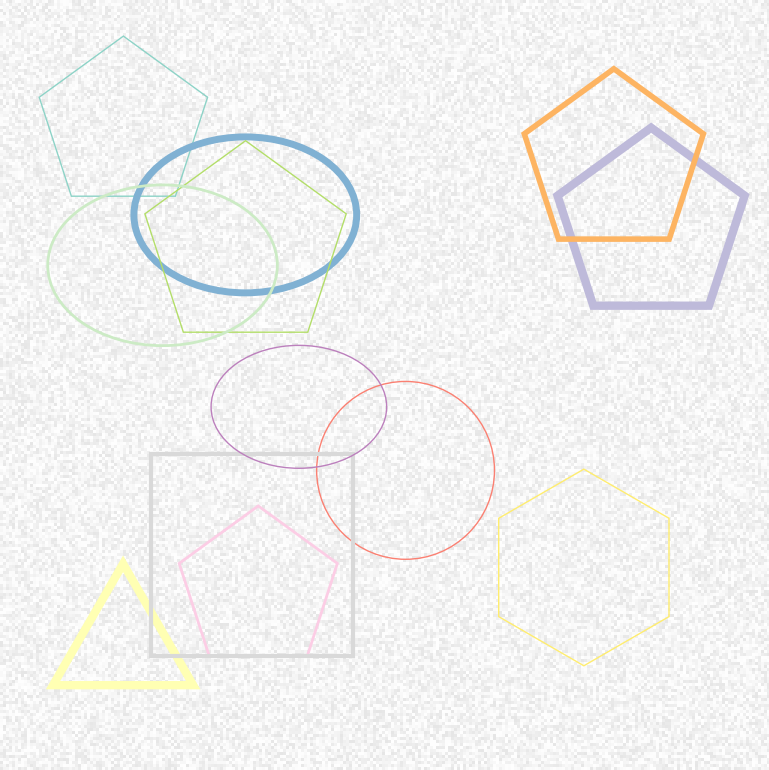[{"shape": "pentagon", "thickness": 0.5, "radius": 0.57, "center": [0.16, 0.838]}, {"shape": "triangle", "thickness": 3, "radius": 0.53, "center": [0.16, 0.163]}, {"shape": "pentagon", "thickness": 3, "radius": 0.64, "center": [0.846, 0.706]}, {"shape": "circle", "thickness": 0.5, "radius": 0.58, "center": [0.527, 0.389]}, {"shape": "oval", "thickness": 2.5, "radius": 0.72, "center": [0.319, 0.721]}, {"shape": "pentagon", "thickness": 2, "radius": 0.61, "center": [0.797, 0.788]}, {"shape": "pentagon", "thickness": 0.5, "radius": 0.69, "center": [0.319, 0.68]}, {"shape": "pentagon", "thickness": 1, "radius": 0.54, "center": [0.335, 0.235]}, {"shape": "square", "thickness": 1.5, "radius": 0.66, "center": [0.328, 0.279]}, {"shape": "oval", "thickness": 0.5, "radius": 0.57, "center": [0.388, 0.472]}, {"shape": "oval", "thickness": 1, "radius": 0.75, "center": [0.211, 0.655]}, {"shape": "hexagon", "thickness": 0.5, "radius": 0.64, "center": [0.758, 0.263]}]